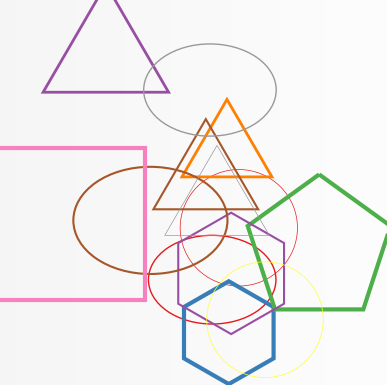[{"shape": "oval", "thickness": 1, "radius": 0.82, "center": [0.548, 0.274]}, {"shape": "circle", "thickness": 0.5, "radius": 0.76, "center": [0.616, 0.408]}, {"shape": "hexagon", "thickness": 3, "radius": 0.67, "center": [0.59, 0.136]}, {"shape": "pentagon", "thickness": 3, "radius": 0.97, "center": [0.824, 0.353]}, {"shape": "hexagon", "thickness": 1.5, "radius": 0.79, "center": [0.597, 0.29]}, {"shape": "triangle", "thickness": 2, "radius": 0.93, "center": [0.273, 0.854]}, {"shape": "triangle", "thickness": 2, "radius": 0.67, "center": [0.586, 0.608]}, {"shape": "circle", "thickness": 0.5, "radius": 0.75, "center": [0.684, 0.17]}, {"shape": "oval", "thickness": 1.5, "radius": 0.99, "center": [0.388, 0.428]}, {"shape": "triangle", "thickness": 1.5, "radius": 0.78, "center": [0.531, 0.534]}, {"shape": "square", "thickness": 3, "radius": 0.99, "center": [0.178, 0.417]}, {"shape": "triangle", "thickness": 0.5, "radius": 0.78, "center": [0.56, 0.467]}, {"shape": "oval", "thickness": 1, "radius": 0.85, "center": [0.542, 0.766]}]